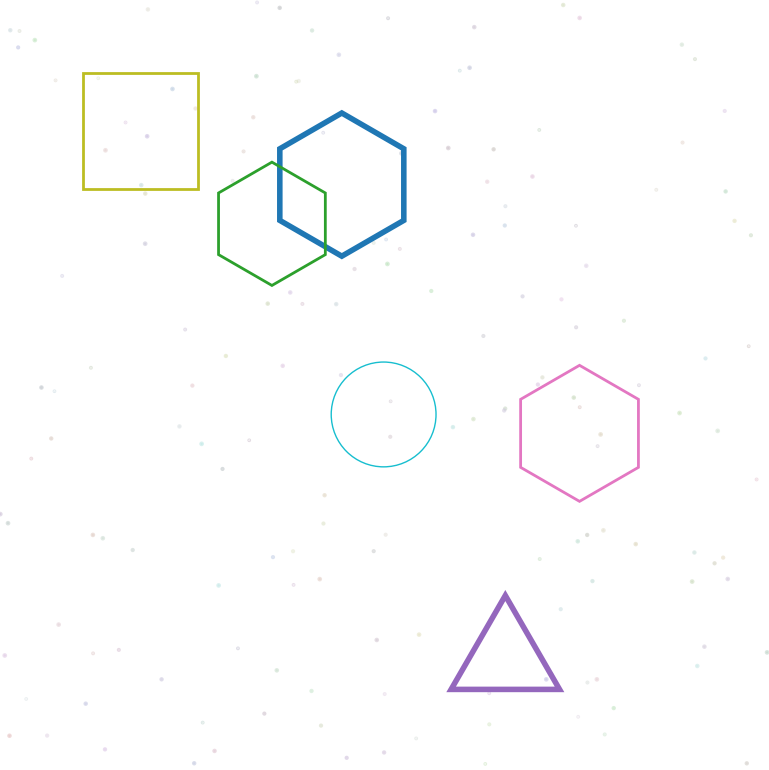[{"shape": "hexagon", "thickness": 2, "radius": 0.46, "center": [0.444, 0.76]}, {"shape": "hexagon", "thickness": 1, "radius": 0.4, "center": [0.353, 0.709]}, {"shape": "triangle", "thickness": 2, "radius": 0.41, "center": [0.656, 0.145]}, {"shape": "hexagon", "thickness": 1, "radius": 0.44, "center": [0.753, 0.437]}, {"shape": "square", "thickness": 1, "radius": 0.37, "center": [0.183, 0.83]}, {"shape": "circle", "thickness": 0.5, "radius": 0.34, "center": [0.498, 0.462]}]